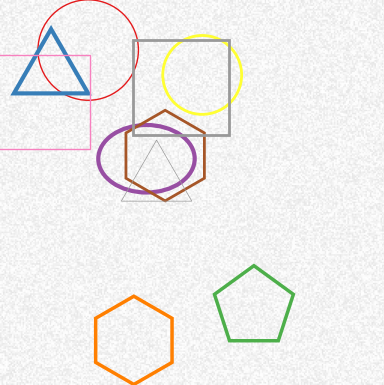[{"shape": "circle", "thickness": 1, "radius": 0.65, "center": [0.229, 0.87]}, {"shape": "triangle", "thickness": 3, "radius": 0.56, "center": [0.133, 0.813]}, {"shape": "pentagon", "thickness": 2.5, "radius": 0.54, "center": [0.66, 0.202]}, {"shape": "oval", "thickness": 3, "radius": 0.63, "center": [0.38, 0.588]}, {"shape": "hexagon", "thickness": 2.5, "radius": 0.57, "center": [0.348, 0.116]}, {"shape": "circle", "thickness": 2, "radius": 0.51, "center": [0.525, 0.805]}, {"shape": "hexagon", "thickness": 2, "radius": 0.59, "center": [0.429, 0.596]}, {"shape": "square", "thickness": 1, "radius": 0.61, "center": [0.112, 0.735]}, {"shape": "triangle", "thickness": 0.5, "radius": 0.53, "center": [0.407, 0.53]}, {"shape": "square", "thickness": 2, "radius": 0.62, "center": [0.47, 0.773]}]